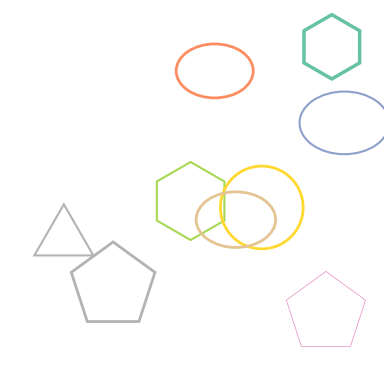[{"shape": "hexagon", "thickness": 2.5, "radius": 0.42, "center": [0.862, 0.878]}, {"shape": "oval", "thickness": 2, "radius": 0.5, "center": [0.558, 0.816]}, {"shape": "oval", "thickness": 1.5, "radius": 0.58, "center": [0.894, 0.681]}, {"shape": "pentagon", "thickness": 0.5, "radius": 0.54, "center": [0.847, 0.187]}, {"shape": "hexagon", "thickness": 1.5, "radius": 0.51, "center": [0.495, 0.478]}, {"shape": "circle", "thickness": 2, "radius": 0.54, "center": [0.68, 0.461]}, {"shape": "oval", "thickness": 2, "radius": 0.52, "center": [0.613, 0.43]}, {"shape": "pentagon", "thickness": 2, "radius": 0.57, "center": [0.294, 0.257]}, {"shape": "triangle", "thickness": 1.5, "radius": 0.44, "center": [0.166, 0.381]}]